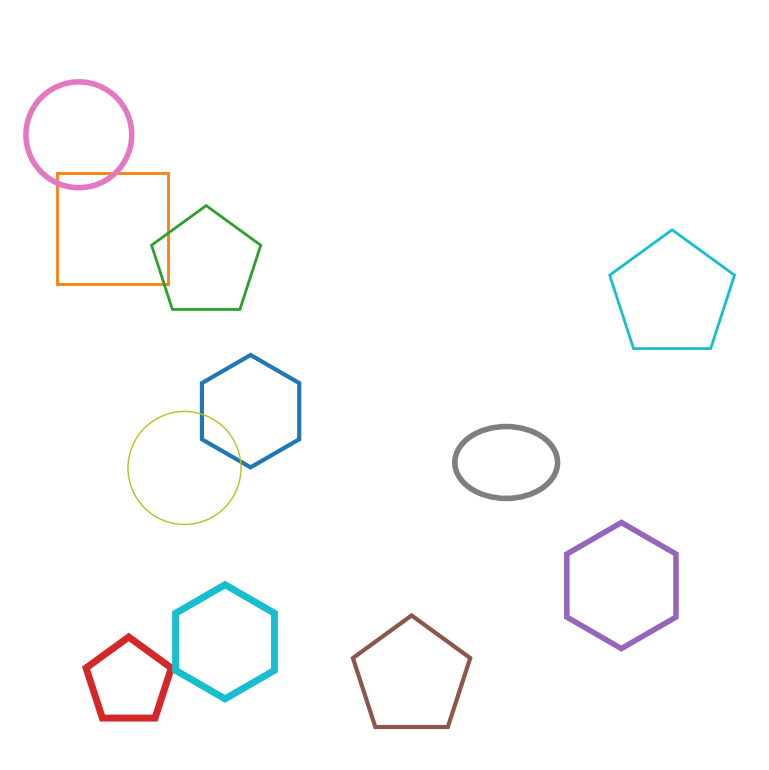[{"shape": "hexagon", "thickness": 1.5, "radius": 0.36, "center": [0.325, 0.466]}, {"shape": "square", "thickness": 1, "radius": 0.36, "center": [0.147, 0.703]}, {"shape": "pentagon", "thickness": 1, "radius": 0.37, "center": [0.268, 0.658]}, {"shape": "pentagon", "thickness": 2.5, "radius": 0.29, "center": [0.167, 0.115]}, {"shape": "hexagon", "thickness": 2, "radius": 0.41, "center": [0.807, 0.24]}, {"shape": "pentagon", "thickness": 1.5, "radius": 0.4, "center": [0.535, 0.121]}, {"shape": "circle", "thickness": 2, "radius": 0.34, "center": [0.102, 0.825]}, {"shape": "oval", "thickness": 2, "radius": 0.33, "center": [0.657, 0.399]}, {"shape": "circle", "thickness": 0.5, "radius": 0.37, "center": [0.24, 0.392]}, {"shape": "hexagon", "thickness": 2.5, "radius": 0.37, "center": [0.292, 0.166]}, {"shape": "pentagon", "thickness": 1, "radius": 0.43, "center": [0.873, 0.616]}]